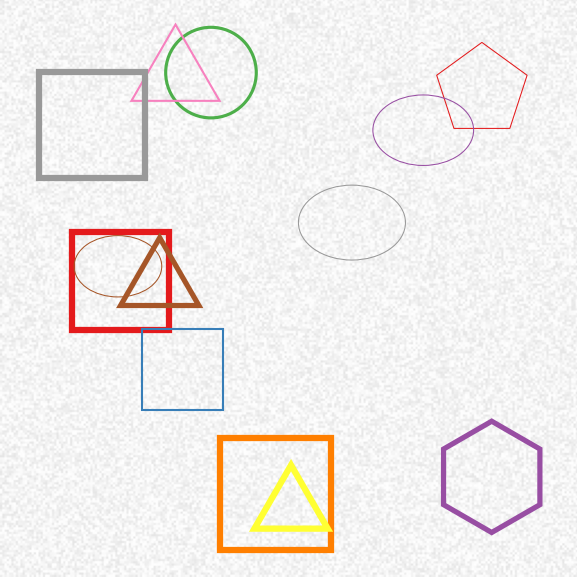[{"shape": "pentagon", "thickness": 0.5, "radius": 0.41, "center": [0.834, 0.843]}, {"shape": "square", "thickness": 3, "radius": 0.42, "center": [0.209, 0.512]}, {"shape": "square", "thickness": 1, "radius": 0.35, "center": [0.316, 0.359]}, {"shape": "circle", "thickness": 1.5, "radius": 0.39, "center": [0.365, 0.873]}, {"shape": "hexagon", "thickness": 2.5, "radius": 0.48, "center": [0.851, 0.173]}, {"shape": "oval", "thickness": 0.5, "radius": 0.44, "center": [0.733, 0.774]}, {"shape": "square", "thickness": 3, "radius": 0.48, "center": [0.477, 0.144]}, {"shape": "triangle", "thickness": 3, "radius": 0.37, "center": [0.504, 0.12]}, {"shape": "triangle", "thickness": 2.5, "radius": 0.39, "center": [0.277, 0.509]}, {"shape": "oval", "thickness": 0.5, "radius": 0.38, "center": [0.204, 0.538]}, {"shape": "triangle", "thickness": 1, "radius": 0.44, "center": [0.304, 0.869]}, {"shape": "square", "thickness": 3, "radius": 0.46, "center": [0.159, 0.782]}, {"shape": "oval", "thickness": 0.5, "radius": 0.46, "center": [0.609, 0.614]}]